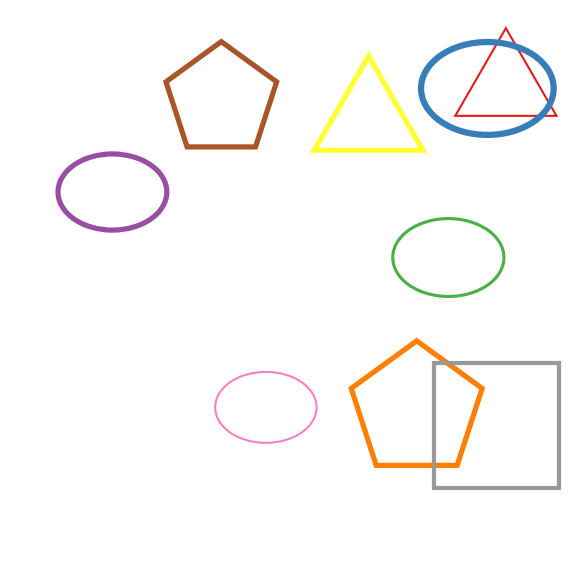[{"shape": "triangle", "thickness": 1, "radius": 0.51, "center": [0.876, 0.849]}, {"shape": "oval", "thickness": 3, "radius": 0.57, "center": [0.844, 0.846]}, {"shape": "oval", "thickness": 1.5, "radius": 0.48, "center": [0.776, 0.553]}, {"shape": "oval", "thickness": 2.5, "radius": 0.47, "center": [0.195, 0.667]}, {"shape": "pentagon", "thickness": 2.5, "radius": 0.6, "center": [0.722, 0.29]}, {"shape": "triangle", "thickness": 2.5, "radius": 0.54, "center": [0.638, 0.793]}, {"shape": "pentagon", "thickness": 2.5, "radius": 0.5, "center": [0.383, 0.826]}, {"shape": "oval", "thickness": 1, "radius": 0.44, "center": [0.46, 0.294]}, {"shape": "square", "thickness": 2, "radius": 0.54, "center": [0.86, 0.263]}]